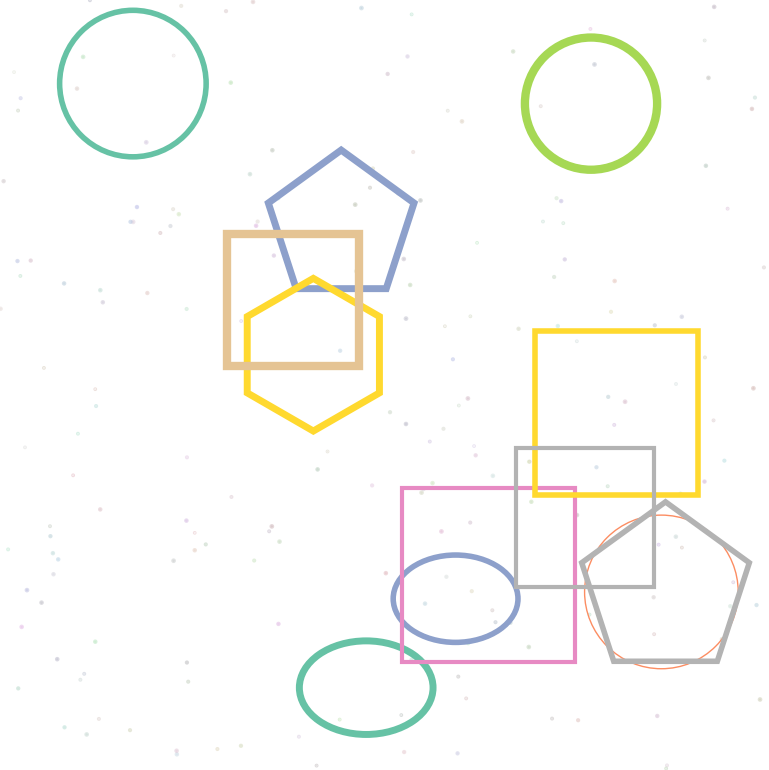[{"shape": "oval", "thickness": 2.5, "radius": 0.43, "center": [0.476, 0.107]}, {"shape": "circle", "thickness": 2, "radius": 0.48, "center": [0.173, 0.891]}, {"shape": "circle", "thickness": 0.5, "radius": 0.5, "center": [0.859, 0.231]}, {"shape": "pentagon", "thickness": 2.5, "radius": 0.5, "center": [0.443, 0.706]}, {"shape": "oval", "thickness": 2, "radius": 0.41, "center": [0.592, 0.222]}, {"shape": "square", "thickness": 1.5, "radius": 0.56, "center": [0.635, 0.253]}, {"shape": "circle", "thickness": 3, "radius": 0.43, "center": [0.768, 0.865]}, {"shape": "hexagon", "thickness": 2.5, "radius": 0.5, "center": [0.407, 0.539]}, {"shape": "square", "thickness": 2, "radius": 0.53, "center": [0.8, 0.464]}, {"shape": "square", "thickness": 3, "radius": 0.43, "center": [0.38, 0.61]}, {"shape": "square", "thickness": 1.5, "radius": 0.45, "center": [0.76, 0.328]}, {"shape": "pentagon", "thickness": 2, "radius": 0.57, "center": [0.864, 0.234]}]